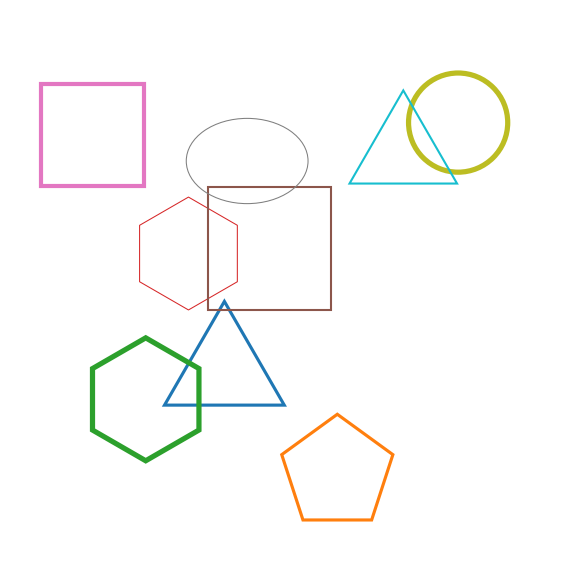[{"shape": "triangle", "thickness": 1.5, "radius": 0.6, "center": [0.389, 0.357]}, {"shape": "pentagon", "thickness": 1.5, "radius": 0.51, "center": [0.584, 0.181]}, {"shape": "hexagon", "thickness": 2.5, "radius": 0.53, "center": [0.252, 0.308]}, {"shape": "hexagon", "thickness": 0.5, "radius": 0.49, "center": [0.326, 0.56]}, {"shape": "square", "thickness": 1, "radius": 0.53, "center": [0.466, 0.568]}, {"shape": "square", "thickness": 2, "radius": 0.44, "center": [0.16, 0.766]}, {"shape": "oval", "thickness": 0.5, "radius": 0.53, "center": [0.428, 0.72]}, {"shape": "circle", "thickness": 2.5, "radius": 0.43, "center": [0.793, 0.787]}, {"shape": "triangle", "thickness": 1, "radius": 0.54, "center": [0.698, 0.735]}]